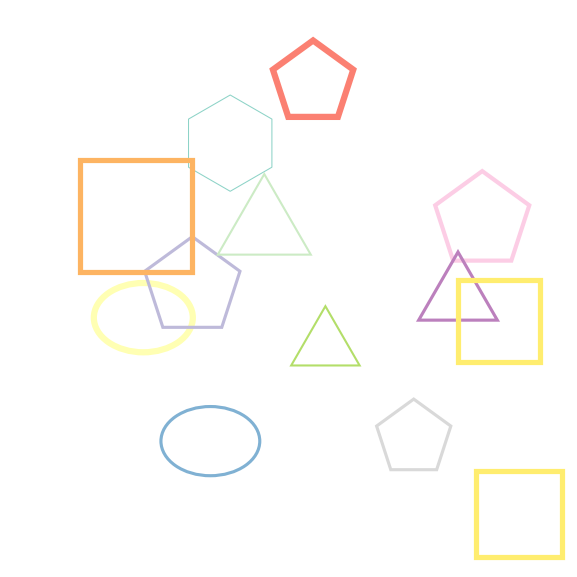[{"shape": "hexagon", "thickness": 0.5, "radius": 0.42, "center": [0.399, 0.751]}, {"shape": "oval", "thickness": 3, "radius": 0.43, "center": [0.248, 0.449]}, {"shape": "pentagon", "thickness": 1.5, "radius": 0.43, "center": [0.333, 0.503]}, {"shape": "pentagon", "thickness": 3, "radius": 0.37, "center": [0.542, 0.856]}, {"shape": "oval", "thickness": 1.5, "radius": 0.43, "center": [0.364, 0.235]}, {"shape": "square", "thickness": 2.5, "radius": 0.48, "center": [0.236, 0.626]}, {"shape": "triangle", "thickness": 1, "radius": 0.34, "center": [0.563, 0.4]}, {"shape": "pentagon", "thickness": 2, "radius": 0.43, "center": [0.835, 0.617]}, {"shape": "pentagon", "thickness": 1.5, "radius": 0.34, "center": [0.716, 0.24]}, {"shape": "triangle", "thickness": 1.5, "radius": 0.39, "center": [0.793, 0.484]}, {"shape": "triangle", "thickness": 1, "radius": 0.46, "center": [0.458, 0.605]}, {"shape": "square", "thickness": 2.5, "radius": 0.38, "center": [0.899, 0.109]}, {"shape": "square", "thickness": 2.5, "radius": 0.36, "center": [0.864, 0.443]}]